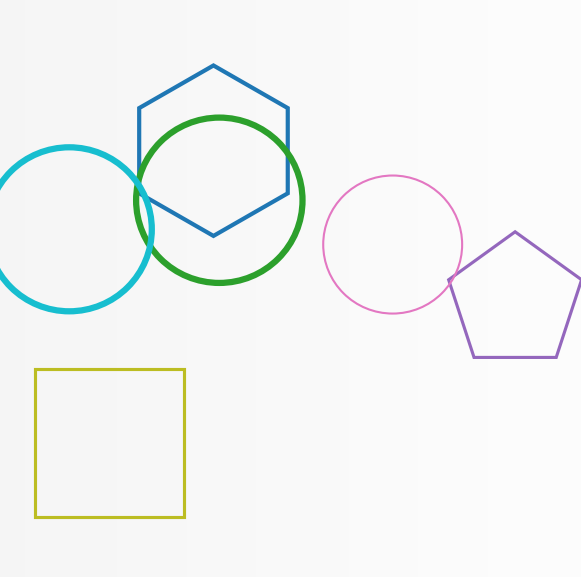[{"shape": "hexagon", "thickness": 2, "radius": 0.74, "center": [0.367, 0.738]}, {"shape": "circle", "thickness": 3, "radius": 0.72, "center": [0.377, 0.652]}, {"shape": "pentagon", "thickness": 1.5, "radius": 0.6, "center": [0.886, 0.478]}, {"shape": "circle", "thickness": 1, "radius": 0.6, "center": [0.676, 0.576]}, {"shape": "square", "thickness": 1.5, "radius": 0.64, "center": [0.189, 0.231]}, {"shape": "circle", "thickness": 3, "radius": 0.71, "center": [0.119, 0.602]}]